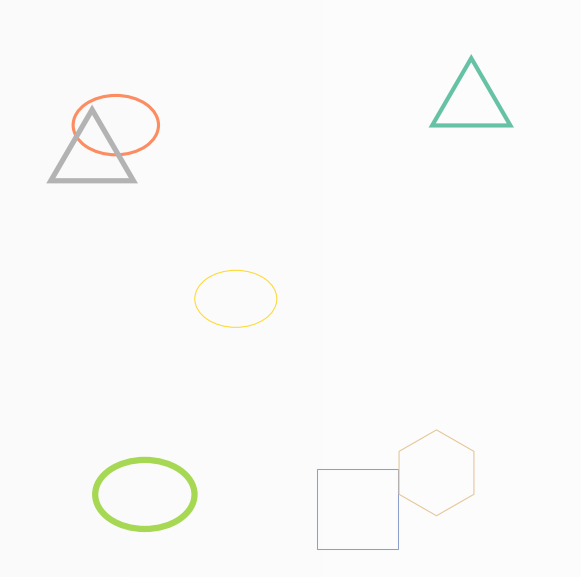[{"shape": "triangle", "thickness": 2, "radius": 0.39, "center": [0.811, 0.821]}, {"shape": "oval", "thickness": 1.5, "radius": 0.37, "center": [0.199, 0.782]}, {"shape": "square", "thickness": 0.5, "radius": 0.35, "center": [0.615, 0.117]}, {"shape": "oval", "thickness": 3, "radius": 0.43, "center": [0.249, 0.143]}, {"shape": "oval", "thickness": 0.5, "radius": 0.35, "center": [0.406, 0.482]}, {"shape": "hexagon", "thickness": 0.5, "radius": 0.37, "center": [0.751, 0.18]}, {"shape": "triangle", "thickness": 2.5, "radius": 0.41, "center": [0.158, 0.727]}]